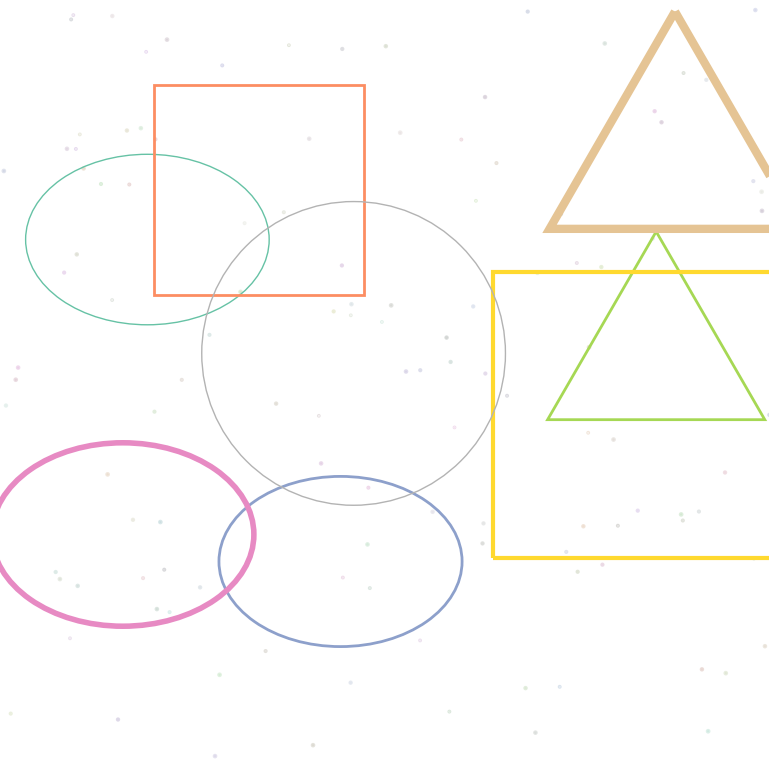[{"shape": "oval", "thickness": 0.5, "radius": 0.79, "center": [0.191, 0.689]}, {"shape": "square", "thickness": 1, "radius": 0.68, "center": [0.336, 0.753]}, {"shape": "oval", "thickness": 1, "radius": 0.79, "center": [0.442, 0.271]}, {"shape": "oval", "thickness": 2, "radius": 0.85, "center": [0.16, 0.306]}, {"shape": "triangle", "thickness": 1, "radius": 0.81, "center": [0.852, 0.536]}, {"shape": "square", "thickness": 1.5, "radius": 0.93, "center": [0.826, 0.461]}, {"shape": "triangle", "thickness": 3, "radius": 0.94, "center": [0.877, 0.797]}, {"shape": "circle", "thickness": 0.5, "radius": 0.99, "center": [0.459, 0.541]}]